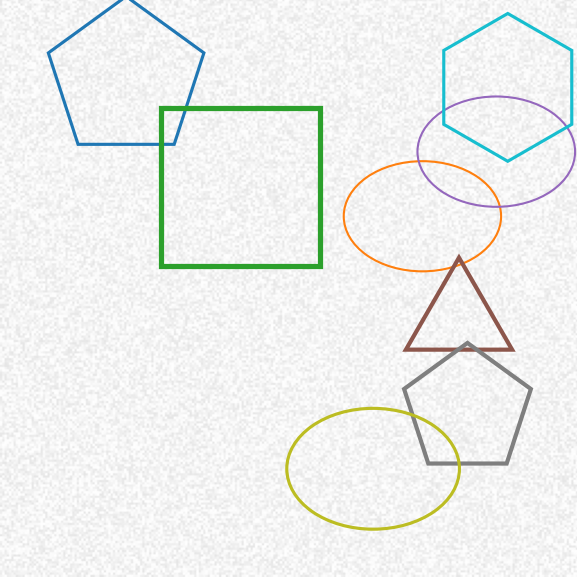[{"shape": "pentagon", "thickness": 1.5, "radius": 0.71, "center": [0.218, 0.864]}, {"shape": "oval", "thickness": 1, "radius": 0.68, "center": [0.731, 0.625]}, {"shape": "square", "thickness": 2.5, "radius": 0.69, "center": [0.417, 0.675]}, {"shape": "oval", "thickness": 1, "radius": 0.68, "center": [0.859, 0.737]}, {"shape": "triangle", "thickness": 2, "radius": 0.53, "center": [0.795, 0.447]}, {"shape": "pentagon", "thickness": 2, "radius": 0.58, "center": [0.809, 0.29]}, {"shape": "oval", "thickness": 1.5, "radius": 0.75, "center": [0.646, 0.187]}, {"shape": "hexagon", "thickness": 1.5, "radius": 0.64, "center": [0.879, 0.848]}]